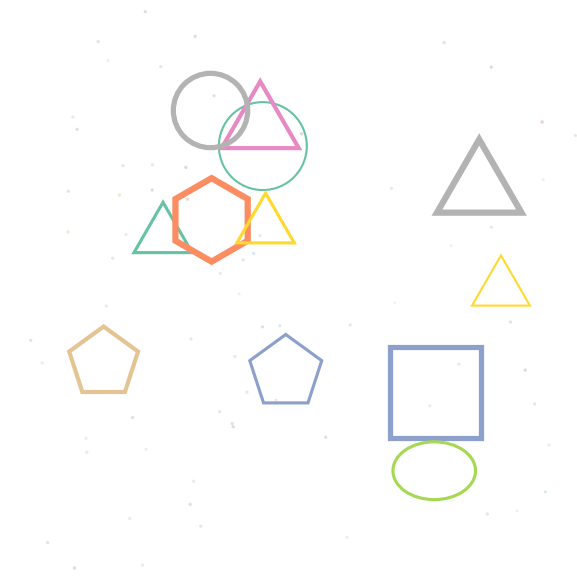[{"shape": "circle", "thickness": 1, "radius": 0.38, "center": [0.455, 0.746]}, {"shape": "triangle", "thickness": 1.5, "radius": 0.29, "center": [0.282, 0.591]}, {"shape": "hexagon", "thickness": 3, "radius": 0.36, "center": [0.366, 0.618]}, {"shape": "pentagon", "thickness": 1.5, "radius": 0.33, "center": [0.495, 0.354]}, {"shape": "square", "thickness": 2.5, "radius": 0.39, "center": [0.755, 0.32]}, {"shape": "triangle", "thickness": 2, "radius": 0.39, "center": [0.451, 0.781]}, {"shape": "oval", "thickness": 1.5, "radius": 0.36, "center": [0.752, 0.184]}, {"shape": "triangle", "thickness": 1.5, "radius": 0.29, "center": [0.46, 0.607]}, {"shape": "triangle", "thickness": 1, "radius": 0.29, "center": [0.867, 0.499]}, {"shape": "pentagon", "thickness": 2, "radius": 0.31, "center": [0.179, 0.371]}, {"shape": "triangle", "thickness": 3, "radius": 0.42, "center": [0.83, 0.673]}, {"shape": "circle", "thickness": 2.5, "radius": 0.32, "center": [0.365, 0.808]}]